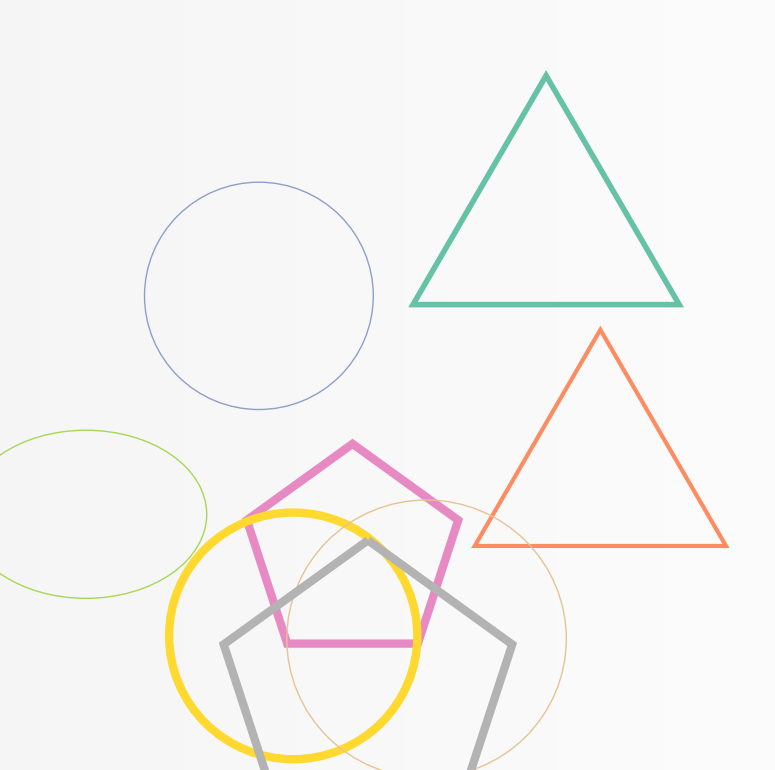[{"shape": "triangle", "thickness": 2, "radius": 0.99, "center": [0.705, 0.704]}, {"shape": "triangle", "thickness": 1.5, "radius": 0.94, "center": [0.775, 0.385]}, {"shape": "circle", "thickness": 0.5, "radius": 0.74, "center": [0.334, 0.616]}, {"shape": "pentagon", "thickness": 3, "radius": 0.72, "center": [0.455, 0.28]}, {"shape": "oval", "thickness": 0.5, "radius": 0.78, "center": [0.111, 0.332]}, {"shape": "circle", "thickness": 3, "radius": 0.8, "center": [0.378, 0.174]}, {"shape": "circle", "thickness": 0.5, "radius": 0.9, "center": [0.55, 0.17]}, {"shape": "pentagon", "thickness": 3, "radius": 0.98, "center": [0.475, 0.103]}]